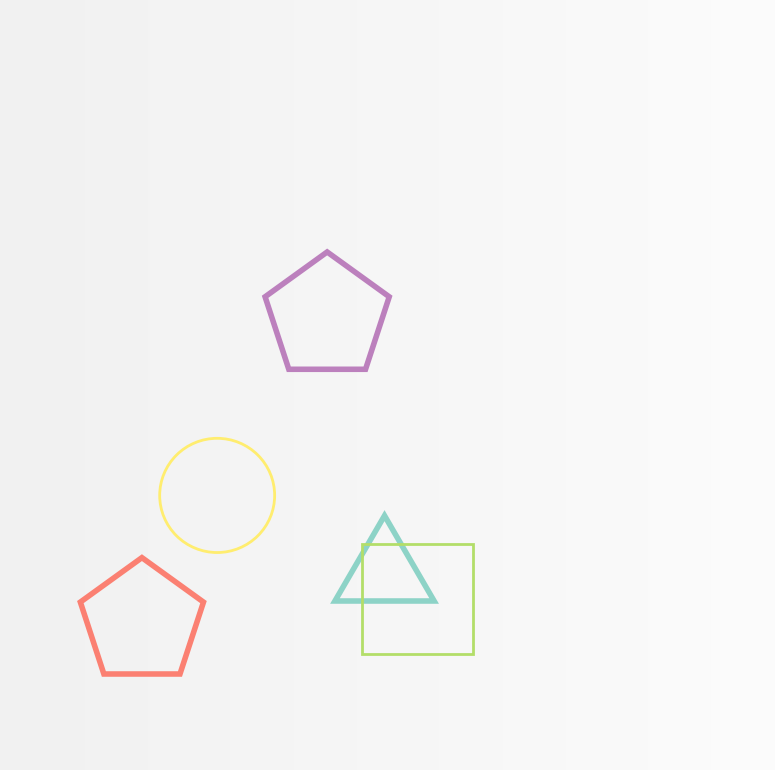[{"shape": "triangle", "thickness": 2, "radius": 0.37, "center": [0.496, 0.256]}, {"shape": "pentagon", "thickness": 2, "radius": 0.42, "center": [0.183, 0.192]}, {"shape": "square", "thickness": 1, "radius": 0.36, "center": [0.539, 0.222]}, {"shape": "pentagon", "thickness": 2, "radius": 0.42, "center": [0.422, 0.589]}, {"shape": "circle", "thickness": 1, "radius": 0.37, "center": [0.28, 0.357]}]